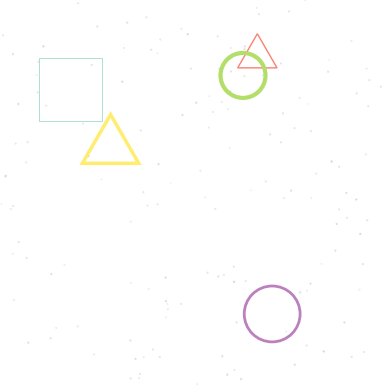[{"shape": "square", "thickness": 0.5, "radius": 0.41, "center": [0.184, 0.767]}, {"shape": "triangle", "thickness": 1, "radius": 0.3, "center": [0.668, 0.853]}, {"shape": "circle", "thickness": 3, "radius": 0.29, "center": [0.631, 0.804]}, {"shape": "circle", "thickness": 2, "radius": 0.36, "center": [0.707, 0.185]}, {"shape": "triangle", "thickness": 2.5, "radius": 0.42, "center": [0.287, 0.618]}]